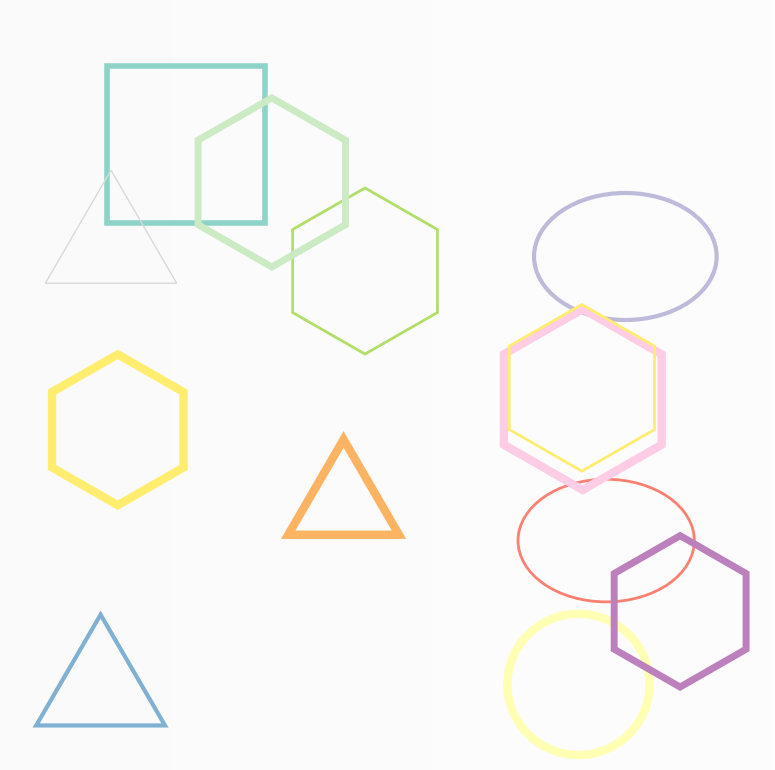[{"shape": "square", "thickness": 2, "radius": 0.51, "center": [0.24, 0.812]}, {"shape": "circle", "thickness": 3, "radius": 0.46, "center": [0.746, 0.111]}, {"shape": "oval", "thickness": 1.5, "radius": 0.59, "center": [0.807, 0.667]}, {"shape": "oval", "thickness": 1, "radius": 0.57, "center": [0.782, 0.298]}, {"shape": "triangle", "thickness": 1.5, "radius": 0.48, "center": [0.13, 0.106]}, {"shape": "triangle", "thickness": 3, "radius": 0.41, "center": [0.443, 0.347]}, {"shape": "hexagon", "thickness": 1, "radius": 0.54, "center": [0.471, 0.648]}, {"shape": "hexagon", "thickness": 3, "radius": 0.59, "center": [0.752, 0.481]}, {"shape": "triangle", "thickness": 0.5, "radius": 0.49, "center": [0.143, 0.681]}, {"shape": "hexagon", "thickness": 2.5, "radius": 0.49, "center": [0.878, 0.206]}, {"shape": "hexagon", "thickness": 2.5, "radius": 0.55, "center": [0.351, 0.763]}, {"shape": "hexagon", "thickness": 3, "radius": 0.49, "center": [0.152, 0.442]}, {"shape": "hexagon", "thickness": 1, "radius": 0.54, "center": [0.751, 0.496]}]